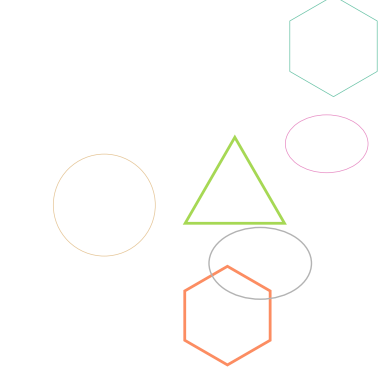[{"shape": "hexagon", "thickness": 0.5, "radius": 0.66, "center": [0.866, 0.88]}, {"shape": "hexagon", "thickness": 2, "radius": 0.64, "center": [0.591, 0.18]}, {"shape": "oval", "thickness": 0.5, "radius": 0.54, "center": [0.849, 0.627]}, {"shape": "triangle", "thickness": 2, "radius": 0.74, "center": [0.61, 0.494]}, {"shape": "circle", "thickness": 0.5, "radius": 0.66, "center": [0.271, 0.467]}, {"shape": "oval", "thickness": 1, "radius": 0.67, "center": [0.676, 0.316]}]